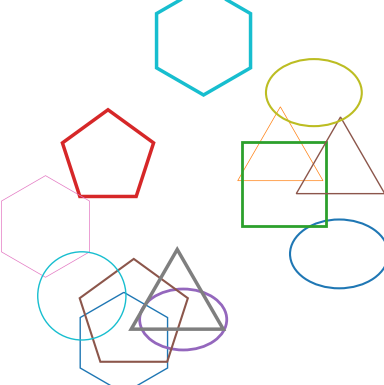[{"shape": "oval", "thickness": 1.5, "radius": 0.64, "center": [0.881, 0.34]}, {"shape": "hexagon", "thickness": 1, "radius": 0.66, "center": [0.322, 0.11]}, {"shape": "triangle", "thickness": 0.5, "radius": 0.64, "center": [0.728, 0.595]}, {"shape": "square", "thickness": 2, "radius": 0.55, "center": [0.737, 0.523]}, {"shape": "pentagon", "thickness": 2.5, "radius": 0.62, "center": [0.281, 0.59]}, {"shape": "oval", "thickness": 2, "radius": 0.57, "center": [0.476, 0.17]}, {"shape": "triangle", "thickness": 1, "radius": 0.66, "center": [0.884, 0.563]}, {"shape": "pentagon", "thickness": 1.5, "radius": 0.74, "center": [0.347, 0.18]}, {"shape": "hexagon", "thickness": 0.5, "radius": 0.66, "center": [0.118, 0.412]}, {"shape": "triangle", "thickness": 2.5, "radius": 0.69, "center": [0.46, 0.214]}, {"shape": "oval", "thickness": 1.5, "radius": 0.62, "center": [0.815, 0.759]}, {"shape": "hexagon", "thickness": 2.5, "radius": 0.7, "center": [0.529, 0.894]}, {"shape": "circle", "thickness": 1, "radius": 0.57, "center": [0.213, 0.231]}]